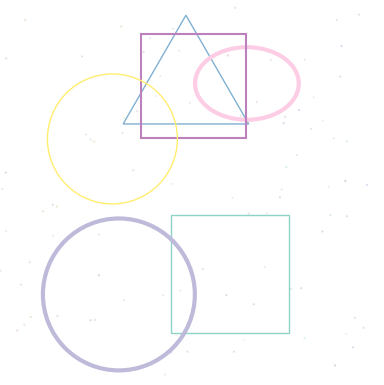[{"shape": "square", "thickness": 1, "radius": 0.77, "center": [0.597, 0.289]}, {"shape": "circle", "thickness": 3, "radius": 0.99, "center": [0.309, 0.235]}, {"shape": "triangle", "thickness": 1, "radius": 0.94, "center": [0.483, 0.772]}, {"shape": "oval", "thickness": 3, "radius": 0.67, "center": [0.641, 0.783]}, {"shape": "square", "thickness": 1.5, "radius": 0.68, "center": [0.502, 0.777]}, {"shape": "circle", "thickness": 1, "radius": 0.84, "center": [0.292, 0.639]}]